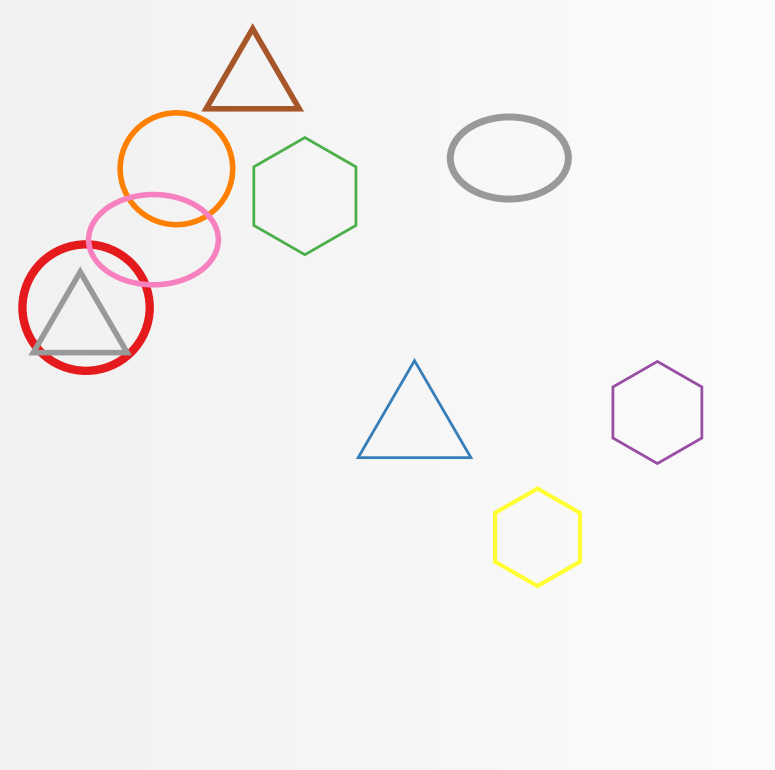[{"shape": "circle", "thickness": 3, "radius": 0.41, "center": [0.111, 0.601]}, {"shape": "triangle", "thickness": 1, "radius": 0.42, "center": [0.535, 0.448]}, {"shape": "hexagon", "thickness": 1, "radius": 0.38, "center": [0.393, 0.745]}, {"shape": "hexagon", "thickness": 1, "radius": 0.33, "center": [0.848, 0.464]}, {"shape": "circle", "thickness": 2, "radius": 0.36, "center": [0.228, 0.781]}, {"shape": "hexagon", "thickness": 1.5, "radius": 0.32, "center": [0.694, 0.302]}, {"shape": "triangle", "thickness": 2, "radius": 0.35, "center": [0.326, 0.893]}, {"shape": "oval", "thickness": 2, "radius": 0.42, "center": [0.198, 0.689]}, {"shape": "triangle", "thickness": 2, "radius": 0.35, "center": [0.104, 0.577]}, {"shape": "oval", "thickness": 2.5, "radius": 0.38, "center": [0.657, 0.795]}]